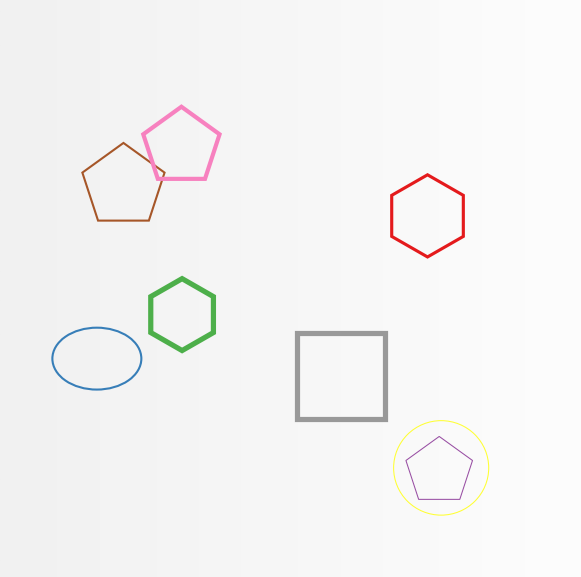[{"shape": "hexagon", "thickness": 1.5, "radius": 0.36, "center": [0.736, 0.625]}, {"shape": "oval", "thickness": 1, "radius": 0.38, "center": [0.167, 0.378]}, {"shape": "hexagon", "thickness": 2.5, "radius": 0.31, "center": [0.313, 0.454]}, {"shape": "pentagon", "thickness": 0.5, "radius": 0.3, "center": [0.756, 0.183]}, {"shape": "circle", "thickness": 0.5, "radius": 0.41, "center": [0.759, 0.189]}, {"shape": "pentagon", "thickness": 1, "radius": 0.37, "center": [0.212, 0.677]}, {"shape": "pentagon", "thickness": 2, "radius": 0.35, "center": [0.312, 0.745]}, {"shape": "square", "thickness": 2.5, "radius": 0.38, "center": [0.587, 0.348]}]